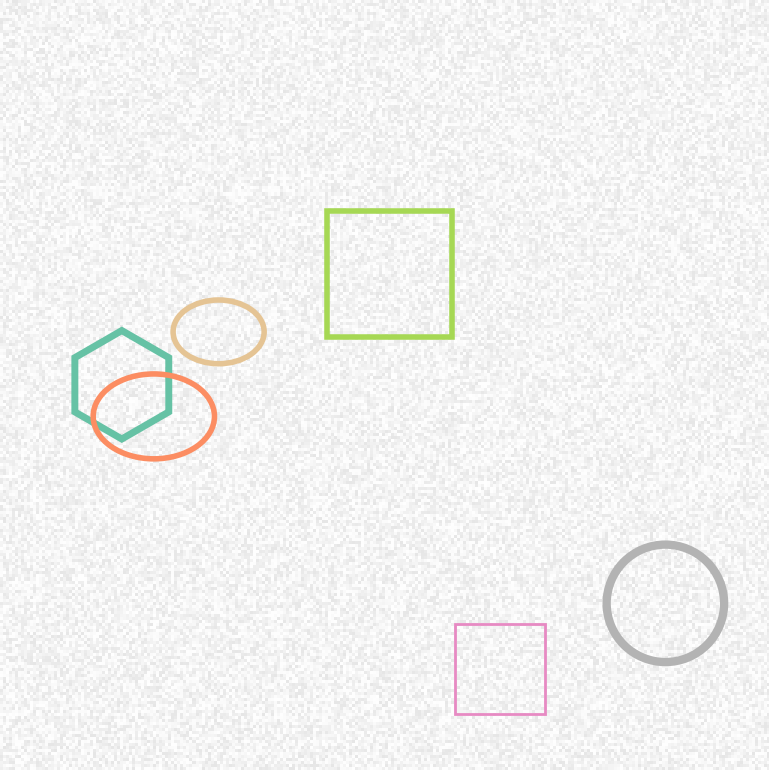[{"shape": "hexagon", "thickness": 2.5, "radius": 0.35, "center": [0.158, 0.5]}, {"shape": "oval", "thickness": 2, "radius": 0.39, "center": [0.2, 0.459]}, {"shape": "square", "thickness": 1, "radius": 0.29, "center": [0.65, 0.132]}, {"shape": "square", "thickness": 2, "radius": 0.41, "center": [0.506, 0.644]}, {"shape": "oval", "thickness": 2, "radius": 0.3, "center": [0.284, 0.569]}, {"shape": "circle", "thickness": 3, "radius": 0.38, "center": [0.864, 0.216]}]